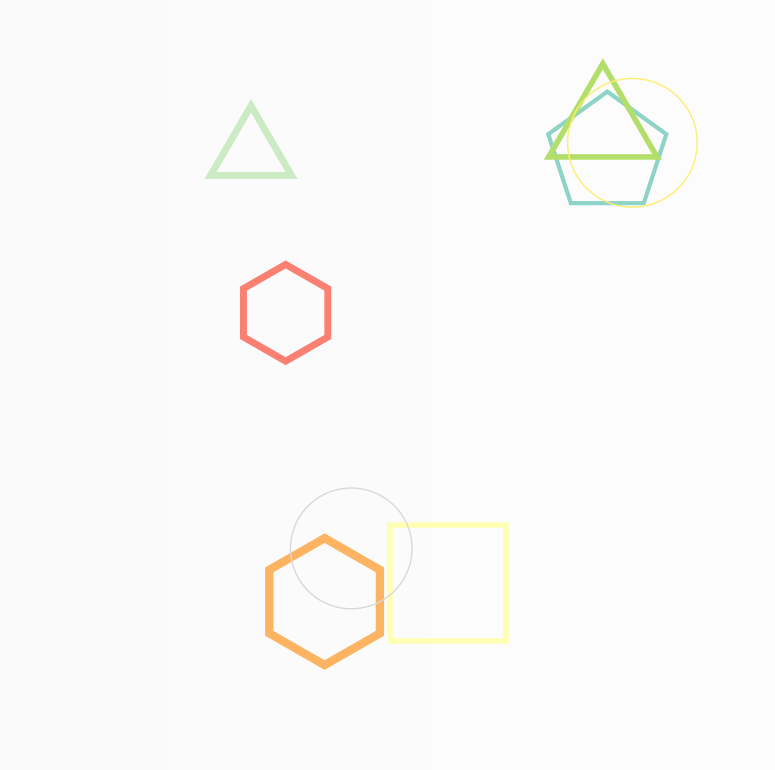[{"shape": "pentagon", "thickness": 1.5, "radius": 0.4, "center": [0.784, 0.801]}, {"shape": "square", "thickness": 2, "radius": 0.38, "center": [0.578, 0.243]}, {"shape": "hexagon", "thickness": 2.5, "radius": 0.31, "center": [0.369, 0.594]}, {"shape": "hexagon", "thickness": 3, "radius": 0.41, "center": [0.419, 0.219]}, {"shape": "triangle", "thickness": 2, "radius": 0.4, "center": [0.778, 0.837]}, {"shape": "circle", "thickness": 0.5, "radius": 0.39, "center": [0.453, 0.288]}, {"shape": "triangle", "thickness": 2.5, "radius": 0.3, "center": [0.324, 0.802]}, {"shape": "circle", "thickness": 0.5, "radius": 0.42, "center": [0.816, 0.815]}]